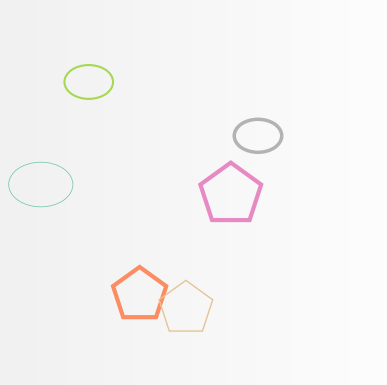[{"shape": "oval", "thickness": 0.5, "radius": 0.41, "center": [0.105, 0.521]}, {"shape": "pentagon", "thickness": 3, "radius": 0.36, "center": [0.36, 0.234]}, {"shape": "pentagon", "thickness": 3, "radius": 0.41, "center": [0.596, 0.495]}, {"shape": "oval", "thickness": 1.5, "radius": 0.31, "center": [0.229, 0.787]}, {"shape": "pentagon", "thickness": 1, "radius": 0.36, "center": [0.48, 0.199]}, {"shape": "oval", "thickness": 2.5, "radius": 0.31, "center": [0.666, 0.647]}]